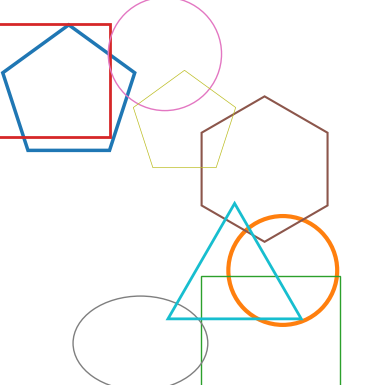[{"shape": "pentagon", "thickness": 2.5, "radius": 0.9, "center": [0.179, 0.755]}, {"shape": "circle", "thickness": 3, "radius": 0.71, "center": [0.734, 0.297]}, {"shape": "square", "thickness": 1, "radius": 0.91, "center": [0.703, 0.103]}, {"shape": "square", "thickness": 2, "radius": 0.73, "center": [0.138, 0.792]}, {"shape": "hexagon", "thickness": 1.5, "radius": 0.94, "center": [0.687, 0.561]}, {"shape": "circle", "thickness": 1, "radius": 0.74, "center": [0.428, 0.86]}, {"shape": "oval", "thickness": 1, "radius": 0.87, "center": [0.365, 0.108]}, {"shape": "pentagon", "thickness": 0.5, "radius": 0.7, "center": [0.479, 0.678]}, {"shape": "triangle", "thickness": 2, "radius": 1.0, "center": [0.609, 0.272]}]